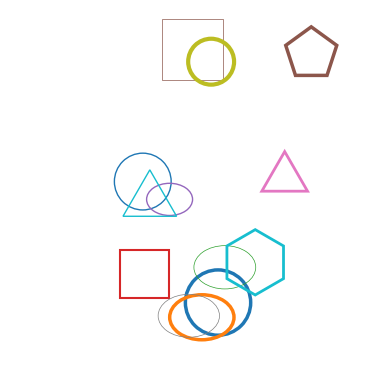[{"shape": "circle", "thickness": 2.5, "radius": 0.42, "center": [0.566, 0.214]}, {"shape": "circle", "thickness": 1, "radius": 0.37, "center": [0.371, 0.528]}, {"shape": "oval", "thickness": 2.5, "radius": 0.42, "center": [0.524, 0.176]}, {"shape": "oval", "thickness": 0.5, "radius": 0.4, "center": [0.584, 0.306]}, {"shape": "square", "thickness": 1.5, "radius": 0.31, "center": [0.376, 0.289]}, {"shape": "oval", "thickness": 1, "radius": 0.3, "center": [0.44, 0.482]}, {"shape": "pentagon", "thickness": 2.5, "radius": 0.35, "center": [0.808, 0.861]}, {"shape": "square", "thickness": 0.5, "radius": 0.39, "center": [0.5, 0.872]}, {"shape": "triangle", "thickness": 2, "radius": 0.34, "center": [0.739, 0.538]}, {"shape": "oval", "thickness": 0.5, "radius": 0.4, "center": [0.49, 0.18]}, {"shape": "circle", "thickness": 3, "radius": 0.3, "center": [0.548, 0.84]}, {"shape": "hexagon", "thickness": 2, "radius": 0.42, "center": [0.663, 0.319]}, {"shape": "triangle", "thickness": 1, "radius": 0.4, "center": [0.389, 0.478]}]